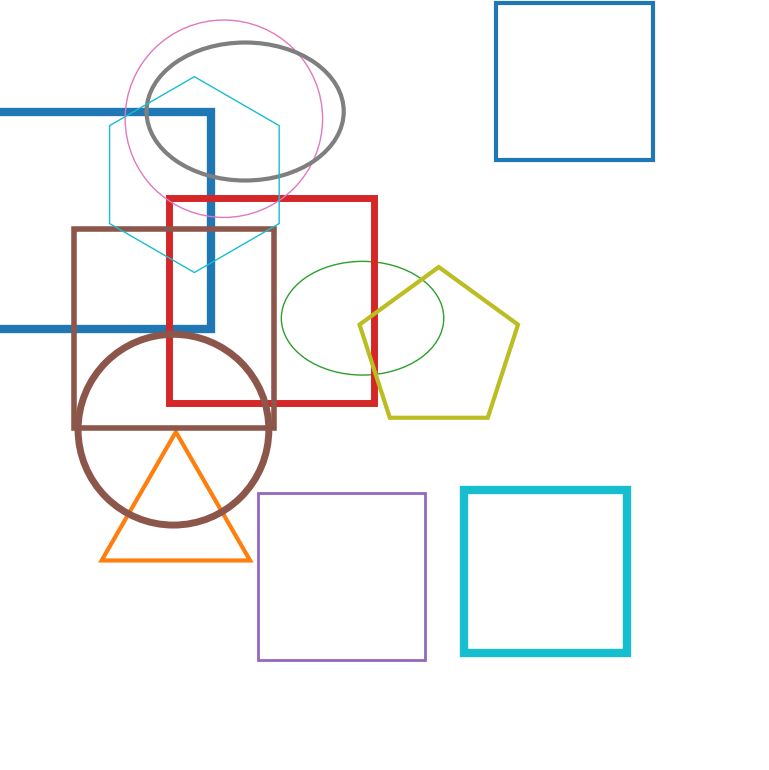[{"shape": "square", "thickness": 3, "radius": 0.7, "center": [0.133, 0.713]}, {"shape": "square", "thickness": 1.5, "radius": 0.51, "center": [0.746, 0.894]}, {"shape": "triangle", "thickness": 1.5, "radius": 0.56, "center": [0.228, 0.328]}, {"shape": "oval", "thickness": 0.5, "radius": 0.53, "center": [0.471, 0.587]}, {"shape": "square", "thickness": 2.5, "radius": 0.67, "center": [0.352, 0.61]}, {"shape": "square", "thickness": 1, "radius": 0.54, "center": [0.443, 0.252]}, {"shape": "circle", "thickness": 2.5, "radius": 0.62, "center": [0.225, 0.442]}, {"shape": "square", "thickness": 2, "radius": 0.65, "center": [0.226, 0.573]}, {"shape": "circle", "thickness": 0.5, "radius": 0.64, "center": [0.291, 0.846]}, {"shape": "oval", "thickness": 1.5, "radius": 0.64, "center": [0.318, 0.855]}, {"shape": "pentagon", "thickness": 1.5, "radius": 0.54, "center": [0.57, 0.545]}, {"shape": "hexagon", "thickness": 0.5, "radius": 0.64, "center": [0.252, 0.773]}, {"shape": "square", "thickness": 3, "radius": 0.53, "center": [0.709, 0.258]}]